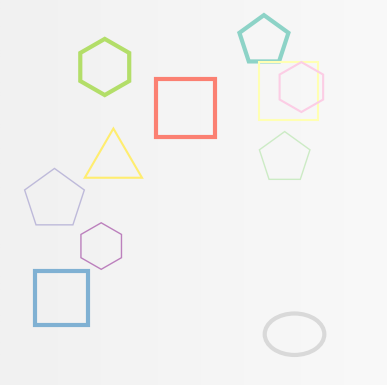[{"shape": "pentagon", "thickness": 3, "radius": 0.33, "center": [0.681, 0.894]}, {"shape": "square", "thickness": 1.5, "radius": 0.38, "center": [0.745, 0.763]}, {"shape": "pentagon", "thickness": 1, "radius": 0.4, "center": [0.141, 0.482]}, {"shape": "square", "thickness": 3, "radius": 0.38, "center": [0.479, 0.72]}, {"shape": "square", "thickness": 3, "radius": 0.35, "center": [0.159, 0.226]}, {"shape": "hexagon", "thickness": 3, "radius": 0.36, "center": [0.27, 0.826]}, {"shape": "hexagon", "thickness": 1.5, "radius": 0.32, "center": [0.778, 0.774]}, {"shape": "oval", "thickness": 3, "radius": 0.38, "center": [0.76, 0.132]}, {"shape": "hexagon", "thickness": 1, "radius": 0.3, "center": [0.261, 0.361]}, {"shape": "pentagon", "thickness": 1, "radius": 0.34, "center": [0.735, 0.59]}, {"shape": "triangle", "thickness": 1.5, "radius": 0.43, "center": [0.293, 0.581]}]